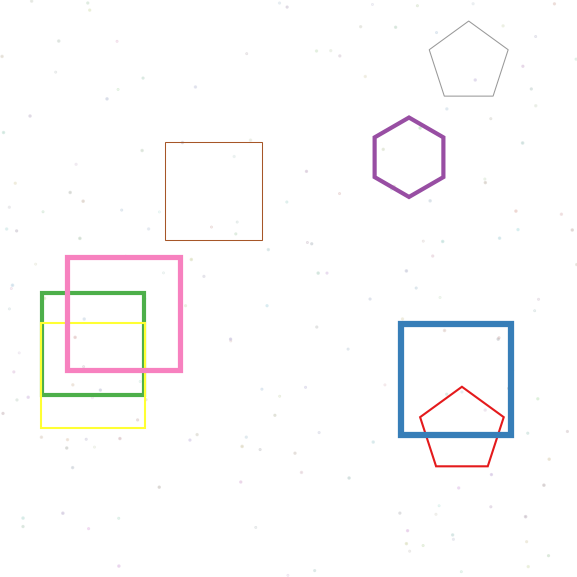[{"shape": "pentagon", "thickness": 1, "radius": 0.38, "center": [0.8, 0.253]}, {"shape": "square", "thickness": 3, "radius": 0.48, "center": [0.79, 0.342]}, {"shape": "square", "thickness": 2, "radius": 0.44, "center": [0.162, 0.404]}, {"shape": "hexagon", "thickness": 2, "radius": 0.34, "center": [0.708, 0.727]}, {"shape": "square", "thickness": 1, "radius": 0.45, "center": [0.161, 0.349]}, {"shape": "square", "thickness": 0.5, "radius": 0.42, "center": [0.37, 0.669]}, {"shape": "square", "thickness": 2.5, "radius": 0.49, "center": [0.214, 0.457]}, {"shape": "pentagon", "thickness": 0.5, "radius": 0.36, "center": [0.812, 0.891]}]